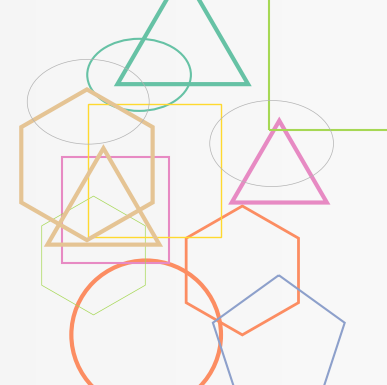[{"shape": "oval", "thickness": 1.5, "radius": 0.67, "center": [0.359, 0.806]}, {"shape": "triangle", "thickness": 3, "radius": 0.97, "center": [0.472, 0.879]}, {"shape": "circle", "thickness": 3, "radius": 0.97, "center": [0.377, 0.13]}, {"shape": "hexagon", "thickness": 2, "radius": 0.84, "center": [0.625, 0.298]}, {"shape": "pentagon", "thickness": 1.5, "radius": 0.89, "center": [0.719, 0.106]}, {"shape": "triangle", "thickness": 3, "radius": 0.71, "center": [0.721, 0.545]}, {"shape": "square", "thickness": 1.5, "radius": 0.69, "center": [0.299, 0.454]}, {"shape": "square", "thickness": 1.5, "radius": 0.96, "center": [0.887, 0.853]}, {"shape": "hexagon", "thickness": 0.5, "radius": 0.77, "center": [0.241, 0.336]}, {"shape": "square", "thickness": 1, "radius": 0.86, "center": [0.399, 0.557]}, {"shape": "hexagon", "thickness": 3, "radius": 0.98, "center": [0.224, 0.572]}, {"shape": "triangle", "thickness": 3, "radius": 0.83, "center": [0.267, 0.448]}, {"shape": "oval", "thickness": 0.5, "radius": 0.8, "center": [0.701, 0.627]}, {"shape": "oval", "thickness": 0.5, "radius": 0.79, "center": [0.228, 0.736]}]